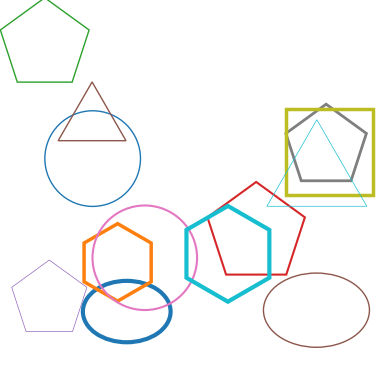[{"shape": "oval", "thickness": 3, "radius": 0.57, "center": [0.329, 0.191]}, {"shape": "circle", "thickness": 1, "radius": 0.62, "center": [0.241, 0.588]}, {"shape": "hexagon", "thickness": 2.5, "radius": 0.5, "center": [0.306, 0.318]}, {"shape": "pentagon", "thickness": 1, "radius": 0.61, "center": [0.116, 0.885]}, {"shape": "pentagon", "thickness": 1.5, "radius": 0.67, "center": [0.665, 0.394]}, {"shape": "pentagon", "thickness": 0.5, "radius": 0.51, "center": [0.128, 0.222]}, {"shape": "oval", "thickness": 1, "radius": 0.69, "center": [0.822, 0.194]}, {"shape": "triangle", "thickness": 1, "radius": 0.51, "center": [0.239, 0.685]}, {"shape": "circle", "thickness": 1.5, "radius": 0.68, "center": [0.376, 0.33]}, {"shape": "pentagon", "thickness": 2, "radius": 0.55, "center": [0.847, 0.619]}, {"shape": "square", "thickness": 2.5, "radius": 0.56, "center": [0.856, 0.605]}, {"shape": "hexagon", "thickness": 3, "radius": 0.62, "center": [0.592, 0.341]}, {"shape": "triangle", "thickness": 0.5, "radius": 0.75, "center": [0.823, 0.539]}]